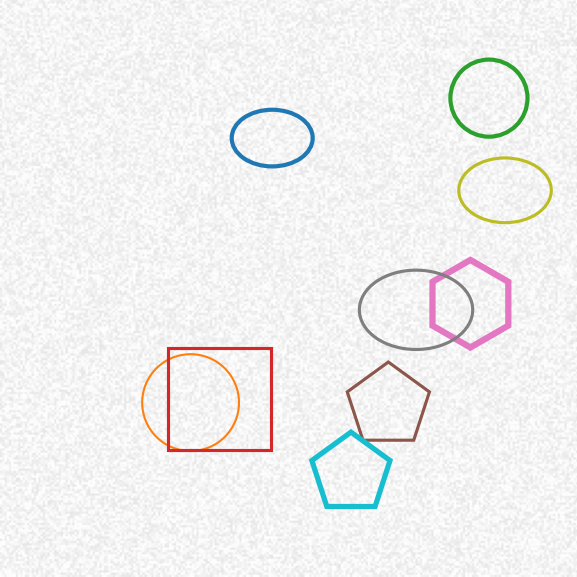[{"shape": "oval", "thickness": 2, "radius": 0.35, "center": [0.471, 0.76]}, {"shape": "circle", "thickness": 1, "radius": 0.42, "center": [0.33, 0.302]}, {"shape": "circle", "thickness": 2, "radius": 0.33, "center": [0.847, 0.829]}, {"shape": "square", "thickness": 1.5, "radius": 0.44, "center": [0.381, 0.308]}, {"shape": "pentagon", "thickness": 1.5, "radius": 0.37, "center": [0.672, 0.297]}, {"shape": "hexagon", "thickness": 3, "radius": 0.38, "center": [0.815, 0.473]}, {"shape": "oval", "thickness": 1.5, "radius": 0.49, "center": [0.72, 0.463]}, {"shape": "oval", "thickness": 1.5, "radius": 0.4, "center": [0.875, 0.67]}, {"shape": "pentagon", "thickness": 2.5, "radius": 0.36, "center": [0.608, 0.18]}]